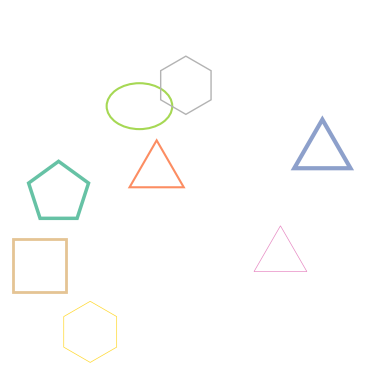[{"shape": "pentagon", "thickness": 2.5, "radius": 0.41, "center": [0.152, 0.499]}, {"shape": "triangle", "thickness": 1.5, "radius": 0.41, "center": [0.407, 0.554]}, {"shape": "triangle", "thickness": 3, "radius": 0.42, "center": [0.837, 0.605]}, {"shape": "triangle", "thickness": 0.5, "radius": 0.4, "center": [0.728, 0.334]}, {"shape": "oval", "thickness": 1.5, "radius": 0.43, "center": [0.362, 0.724]}, {"shape": "hexagon", "thickness": 0.5, "radius": 0.4, "center": [0.234, 0.138]}, {"shape": "square", "thickness": 2, "radius": 0.34, "center": [0.102, 0.31]}, {"shape": "hexagon", "thickness": 1, "radius": 0.38, "center": [0.483, 0.779]}]